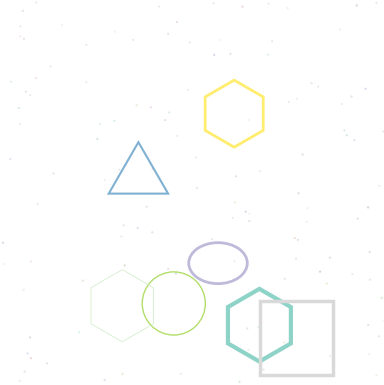[{"shape": "hexagon", "thickness": 3, "radius": 0.47, "center": [0.674, 0.155]}, {"shape": "oval", "thickness": 2, "radius": 0.38, "center": [0.566, 0.316]}, {"shape": "triangle", "thickness": 1.5, "radius": 0.45, "center": [0.36, 0.542]}, {"shape": "circle", "thickness": 1, "radius": 0.41, "center": [0.451, 0.212]}, {"shape": "square", "thickness": 2.5, "radius": 0.47, "center": [0.77, 0.122]}, {"shape": "hexagon", "thickness": 0.5, "radius": 0.47, "center": [0.318, 0.206]}, {"shape": "hexagon", "thickness": 2, "radius": 0.44, "center": [0.608, 0.705]}]